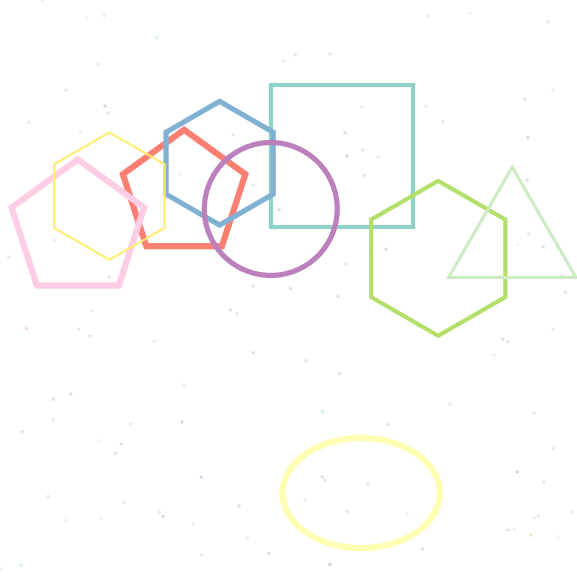[{"shape": "square", "thickness": 2, "radius": 0.61, "center": [0.592, 0.729]}, {"shape": "oval", "thickness": 3, "radius": 0.68, "center": [0.625, 0.145]}, {"shape": "pentagon", "thickness": 3, "radius": 0.56, "center": [0.319, 0.663]}, {"shape": "hexagon", "thickness": 2.5, "radius": 0.54, "center": [0.38, 0.717]}, {"shape": "hexagon", "thickness": 2, "radius": 0.67, "center": [0.759, 0.552]}, {"shape": "pentagon", "thickness": 3, "radius": 0.6, "center": [0.135, 0.602]}, {"shape": "circle", "thickness": 2.5, "radius": 0.58, "center": [0.469, 0.637]}, {"shape": "triangle", "thickness": 1.5, "radius": 0.64, "center": [0.887, 0.582]}, {"shape": "hexagon", "thickness": 1, "radius": 0.55, "center": [0.189, 0.66]}]